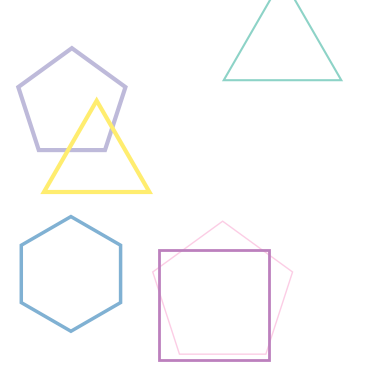[{"shape": "triangle", "thickness": 1.5, "radius": 0.88, "center": [0.734, 0.88]}, {"shape": "pentagon", "thickness": 3, "radius": 0.73, "center": [0.187, 0.729]}, {"shape": "hexagon", "thickness": 2.5, "radius": 0.74, "center": [0.184, 0.289]}, {"shape": "pentagon", "thickness": 1, "radius": 0.95, "center": [0.578, 0.235]}, {"shape": "square", "thickness": 2, "radius": 0.71, "center": [0.555, 0.207]}, {"shape": "triangle", "thickness": 3, "radius": 0.79, "center": [0.251, 0.58]}]